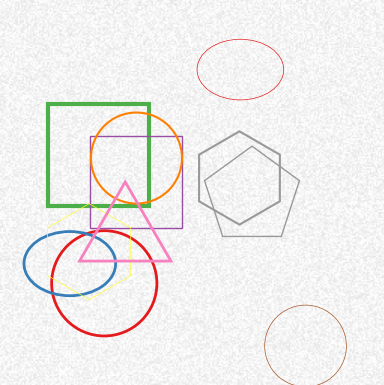[{"shape": "oval", "thickness": 0.5, "radius": 0.56, "center": [0.624, 0.819]}, {"shape": "circle", "thickness": 2, "radius": 0.68, "center": [0.271, 0.264]}, {"shape": "oval", "thickness": 2, "radius": 0.6, "center": [0.181, 0.315]}, {"shape": "square", "thickness": 3, "radius": 0.66, "center": [0.256, 0.598]}, {"shape": "square", "thickness": 1, "radius": 0.6, "center": [0.352, 0.527]}, {"shape": "circle", "thickness": 1.5, "radius": 0.59, "center": [0.354, 0.59]}, {"shape": "hexagon", "thickness": 0.5, "radius": 0.62, "center": [0.232, 0.346]}, {"shape": "circle", "thickness": 0.5, "radius": 0.53, "center": [0.794, 0.101]}, {"shape": "triangle", "thickness": 2, "radius": 0.69, "center": [0.325, 0.39]}, {"shape": "hexagon", "thickness": 1.5, "radius": 0.61, "center": [0.622, 0.538]}, {"shape": "pentagon", "thickness": 1, "radius": 0.65, "center": [0.655, 0.491]}]